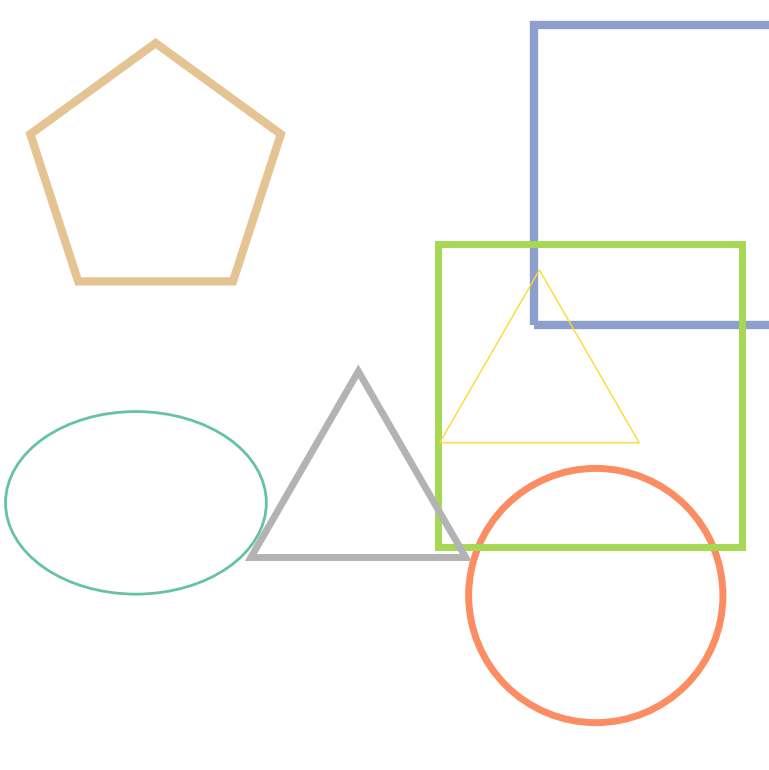[{"shape": "oval", "thickness": 1, "radius": 0.85, "center": [0.177, 0.347]}, {"shape": "circle", "thickness": 2.5, "radius": 0.83, "center": [0.774, 0.227]}, {"shape": "square", "thickness": 3, "radius": 0.97, "center": [0.888, 0.773]}, {"shape": "square", "thickness": 2.5, "radius": 0.99, "center": [0.766, 0.486]}, {"shape": "triangle", "thickness": 0.5, "radius": 0.75, "center": [0.701, 0.5]}, {"shape": "pentagon", "thickness": 3, "radius": 0.86, "center": [0.202, 0.773]}, {"shape": "triangle", "thickness": 2.5, "radius": 0.81, "center": [0.465, 0.357]}]